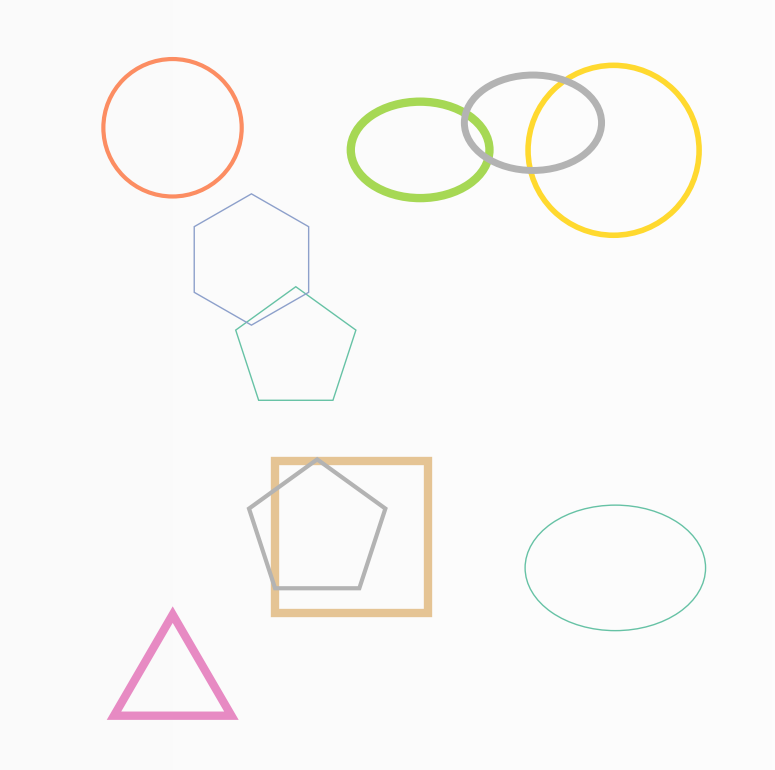[{"shape": "pentagon", "thickness": 0.5, "radius": 0.41, "center": [0.382, 0.546]}, {"shape": "oval", "thickness": 0.5, "radius": 0.58, "center": [0.794, 0.262]}, {"shape": "circle", "thickness": 1.5, "radius": 0.45, "center": [0.223, 0.834]}, {"shape": "hexagon", "thickness": 0.5, "radius": 0.43, "center": [0.324, 0.663]}, {"shape": "triangle", "thickness": 3, "radius": 0.44, "center": [0.223, 0.114]}, {"shape": "oval", "thickness": 3, "radius": 0.45, "center": [0.542, 0.805]}, {"shape": "circle", "thickness": 2, "radius": 0.55, "center": [0.792, 0.805]}, {"shape": "square", "thickness": 3, "radius": 0.49, "center": [0.453, 0.303]}, {"shape": "oval", "thickness": 2.5, "radius": 0.44, "center": [0.688, 0.841]}, {"shape": "pentagon", "thickness": 1.5, "radius": 0.46, "center": [0.409, 0.311]}]